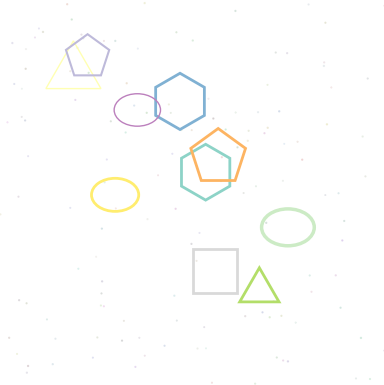[{"shape": "hexagon", "thickness": 2, "radius": 0.36, "center": [0.534, 0.553]}, {"shape": "triangle", "thickness": 1, "radius": 0.41, "center": [0.191, 0.811]}, {"shape": "pentagon", "thickness": 1.5, "radius": 0.3, "center": [0.227, 0.852]}, {"shape": "hexagon", "thickness": 2, "radius": 0.37, "center": [0.468, 0.737]}, {"shape": "pentagon", "thickness": 2, "radius": 0.37, "center": [0.567, 0.592]}, {"shape": "triangle", "thickness": 2, "radius": 0.29, "center": [0.674, 0.245]}, {"shape": "square", "thickness": 2, "radius": 0.29, "center": [0.558, 0.296]}, {"shape": "oval", "thickness": 1, "radius": 0.3, "center": [0.357, 0.714]}, {"shape": "oval", "thickness": 2.5, "radius": 0.34, "center": [0.748, 0.41]}, {"shape": "oval", "thickness": 2, "radius": 0.31, "center": [0.299, 0.494]}]